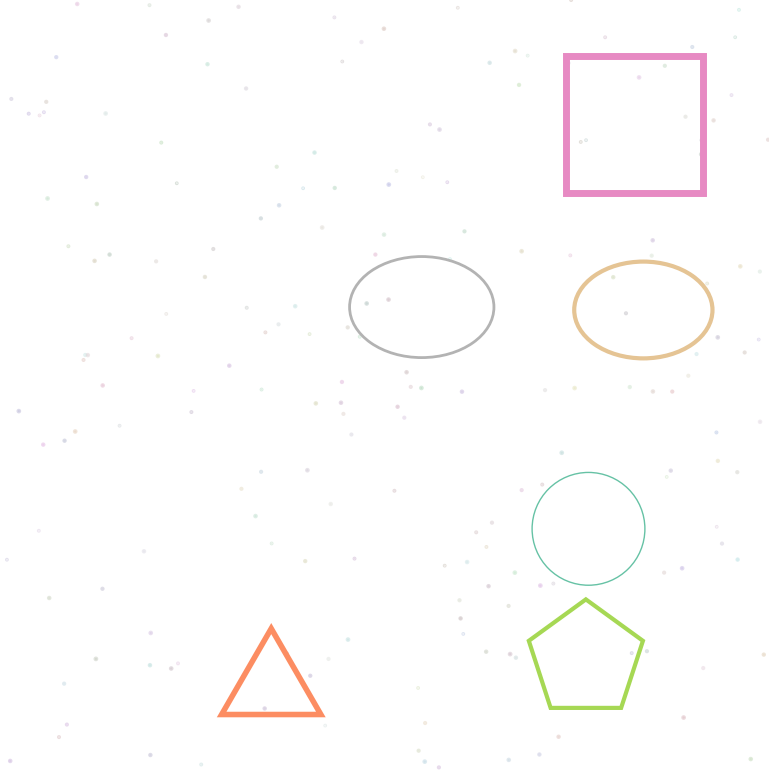[{"shape": "circle", "thickness": 0.5, "radius": 0.37, "center": [0.764, 0.313]}, {"shape": "triangle", "thickness": 2, "radius": 0.37, "center": [0.352, 0.109]}, {"shape": "square", "thickness": 2.5, "radius": 0.44, "center": [0.824, 0.839]}, {"shape": "pentagon", "thickness": 1.5, "radius": 0.39, "center": [0.761, 0.144]}, {"shape": "oval", "thickness": 1.5, "radius": 0.45, "center": [0.836, 0.597]}, {"shape": "oval", "thickness": 1, "radius": 0.47, "center": [0.548, 0.601]}]